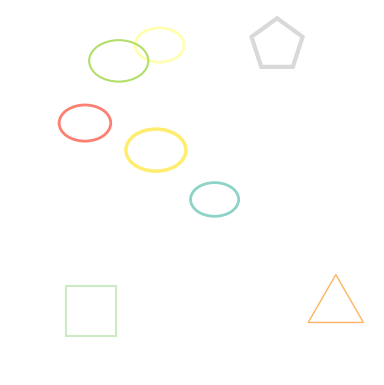[{"shape": "oval", "thickness": 2, "radius": 0.31, "center": [0.557, 0.482]}, {"shape": "oval", "thickness": 2, "radius": 0.32, "center": [0.414, 0.883]}, {"shape": "oval", "thickness": 2, "radius": 0.34, "center": [0.221, 0.68]}, {"shape": "triangle", "thickness": 1, "radius": 0.41, "center": [0.872, 0.204]}, {"shape": "oval", "thickness": 1.5, "radius": 0.38, "center": [0.308, 0.842]}, {"shape": "pentagon", "thickness": 3, "radius": 0.35, "center": [0.72, 0.883]}, {"shape": "square", "thickness": 1.5, "radius": 0.32, "center": [0.236, 0.192]}, {"shape": "oval", "thickness": 2.5, "radius": 0.39, "center": [0.405, 0.61]}]